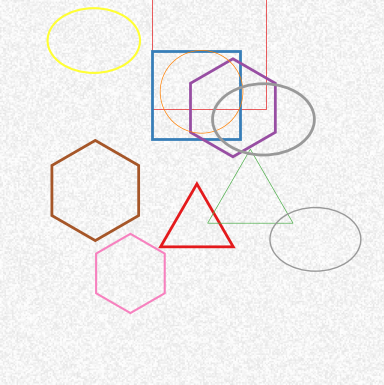[{"shape": "square", "thickness": 0.5, "radius": 0.74, "center": [0.542, 0.864]}, {"shape": "triangle", "thickness": 2, "radius": 0.55, "center": [0.511, 0.413]}, {"shape": "square", "thickness": 2, "radius": 0.57, "center": [0.509, 0.754]}, {"shape": "triangle", "thickness": 0.5, "radius": 0.64, "center": [0.65, 0.484]}, {"shape": "hexagon", "thickness": 2, "radius": 0.64, "center": [0.605, 0.72]}, {"shape": "circle", "thickness": 0.5, "radius": 0.54, "center": [0.524, 0.762]}, {"shape": "oval", "thickness": 1.5, "radius": 0.6, "center": [0.244, 0.895]}, {"shape": "hexagon", "thickness": 2, "radius": 0.65, "center": [0.247, 0.505]}, {"shape": "hexagon", "thickness": 1.5, "radius": 0.51, "center": [0.339, 0.29]}, {"shape": "oval", "thickness": 2, "radius": 0.66, "center": [0.684, 0.69]}, {"shape": "oval", "thickness": 1, "radius": 0.59, "center": [0.819, 0.378]}]